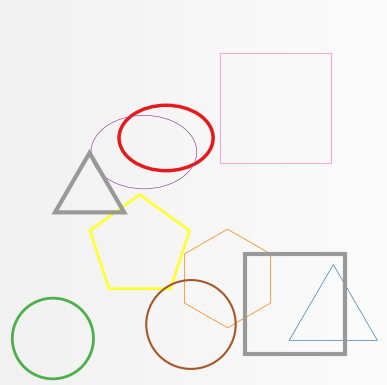[{"shape": "oval", "thickness": 2.5, "radius": 0.61, "center": [0.429, 0.642]}, {"shape": "triangle", "thickness": 0.5, "radius": 0.66, "center": [0.86, 0.182]}, {"shape": "circle", "thickness": 2, "radius": 0.52, "center": [0.136, 0.121]}, {"shape": "oval", "thickness": 0.5, "radius": 0.68, "center": [0.371, 0.605]}, {"shape": "hexagon", "thickness": 0.5, "radius": 0.64, "center": [0.587, 0.277]}, {"shape": "pentagon", "thickness": 2, "radius": 0.68, "center": [0.361, 0.359]}, {"shape": "circle", "thickness": 1.5, "radius": 0.58, "center": [0.493, 0.157]}, {"shape": "square", "thickness": 0.5, "radius": 0.71, "center": [0.71, 0.72]}, {"shape": "triangle", "thickness": 3, "radius": 0.52, "center": [0.231, 0.5]}, {"shape": "square", "thickness": 3, "radius": 0.65, "center": [0.762, 0.209]}]